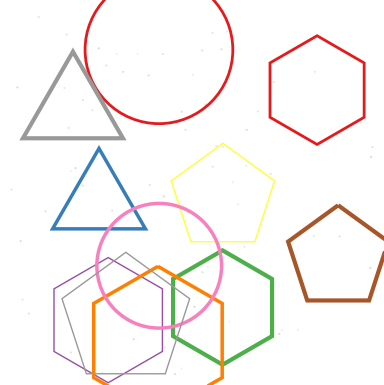[{"shape": "circle", "thickness": 2, "radius": 0.96, "center": [0.413, 0.871]}, {"shape": "hexagon", "thickness": 2, "radius": 0.71, "center": [0.824, 0.766]}, {"shape": "triangle", "thickness": 2.5, "radius": 0.7, "center": [0.257, 0.475]}, {"shape": "hexagon", "thickness": 3, "radius": 0.74, "center": [0.578, 0.201]}, {"shape": "hexagon", "thickness": 1, "radius": 0.81, "center": [0.281, 0.168]}, {"shape": "hexagon", "thickness": 2.5, "radius": 0.96, "center": [0.41, 0.115]}, {"shape": "pentagon", "thickness": 1, "radius": 0.71, "center": [0.579, 0.487]}, {"shape": "pentagon", "thickness": 3, "radius": 0.68, "center": [0.878, 0.33]}, {"shape": "circle", "thickness": 2.5, "radius": 0.81, "center": [0.414, 0.31]}, {"shape": "pentagon", "thickness": 1, "radius": 0.87, "center": [0.327, 0.17]}, {"shape": "triangle", "thickness": 3, "radius": 0.75, "center": [0.189, 0.716]}]